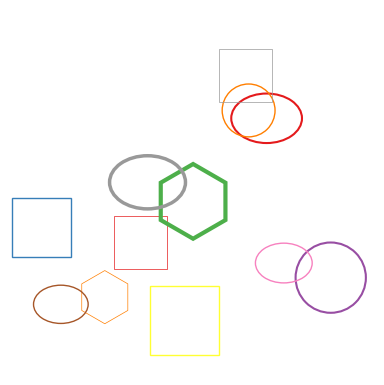[{"shape": "square", "thickness": 0.5, "radius": 0.35, "center": [0.364, 0.37]}, {"shape": "oval", "thickness": 1.5, "radius": 0.46, "center": [0.693, 0.693]}, {"shape": "square", "thickness": 1, "radius": 0.39, "center": [0.107, 0.409]}, {"shape": "hexagon", "thickness": 3, "radius": 0.49, "center": [0.502, 0.477]}, {"shape": "circle", "thickness": 1.5, "radius": 0.46, "center": [0.859, 0.279]}, {"shape": "circle", "thickness": 1, "radius": 0.34, "center": [0.646, 0.713]}, {"shape": "hexagon", "thickness": 0.5, "radius": 0.35, "center": [0.272, 0.228]}, {"shape": "square", "thickness": 1, "radius": 0.45, "center": [0.478, 0.167]}, {"shape": "oval", "thickness": 1, "radius": 0.35, "center": [0.158, 0.21]}, {"shape": "oval", "thickness": 1, "radius": 0.37, "center": [0.737, 0.317]}, {"shape": "oval", "thickness": 2.5, "radius": 0.49, "center": [0.383, 0.526]}, {"shape": "square", "thickness": 0.5, "radius": 0.34, "center": [0.638, 0.803]}]